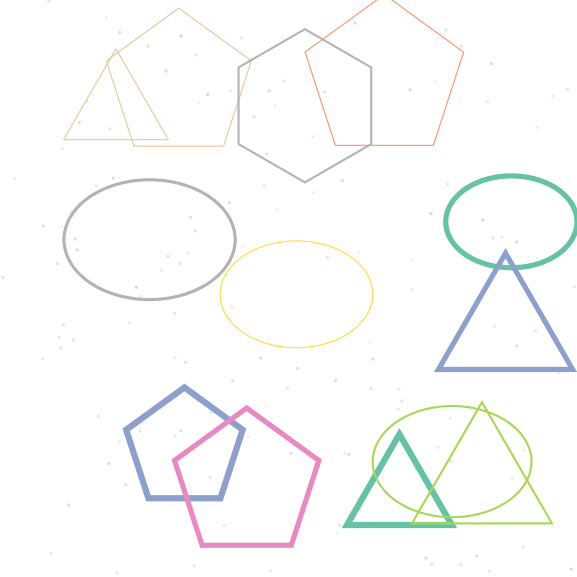[{"shape": "oval", "thickness": 2.5, "radius": 0.57, "center": [0.885, 0.615]}, {"shape": "triangle", "thickness": 3, "radius": 0.52, "center": [0.692, 0.142]}, {"shape": "pentagon", "thickness": 0.5, "radius": 0.72, "center": [0.666, 0.864]}, {"shape": "pentagon", "thickness": 3, "radius": 0.53, "center": [0.319, 0.222]}, {"shape": "triangle", "thickness": 2.5, "radius": 0.67, "center": [0.875, 0.426]}, {"shape": "pentagon", "thickness": 2.5, "radius": 0.66, "center": [0.427, 0.161]}, {"shape": "oval", "thickness": 1, "radius": 0.69, "center": [0.783, 0.2]}, {"shape": "triangle", "thickness": 1, "radius": 0.7, "center": [0.835, 0.163]}, {"shape": "oval", "thickness": 0.5, "radius": 0.66, "center": [0.513, 0.489]}, {"shape": "triangle", "thickness": 0.5, "radius": 0.52, "center": [0.201, 0.81]}, {"shape": "pentagon", "thickness": 0.5, "radius": 0.66, "center": [0.31, 0.853]}, {"shape": "oval", "thickness": 1.5, "radius": 0.74, "center": [0.259, 0.584]}, {"shape": "hexagon", "thickness": 1, "radius": 0.66, "center": [0.528, 0.816]}]